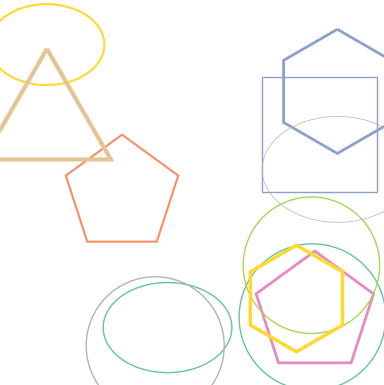[{"shape": "circle", "thickness": 1, "radius": 0.95, "center": [0.811, 0.176]}, {"shape": "oval", "thickness": 1, "radius": 0.84, "center": [0.435, 0.149]}, {"shape": "pentagon", "thickness": 1.5, "radius": 0.77, "center": [0.317, 0.497]}, {"shape": "square", "thickness": 1, "radius": 0.74, "center": [0.83, 0.651]}, {"shape": "hexagon", "thickness": 2, "radius": 0.81, "center": [0.876, 0.763]}, {"shape": "pentagon", "thickness": 2, "radius": 0.8, "center": [0.818, 0.187]}, {"shape": "circle", "thickness": 1, "radius": 0.89, "center": [0.809, 0.311]}, {"shape": "hexagon", "thickness": 2.5, "radius": 0.69, "center": [0.77, 0.225]}, {"shape": "oval", "thickness": 1.5, "radius": 0.75, "center": [0.121, 0.884]}, {"shape": "triangle", "thickness": 3, "radius": 0.96, "center": [0.122, 0.682]}, {"shape": "oval", "thickness": 0.5, "radius": 0.98, "center": [0.877, 0.56]}, {"shape": "circle", "thickness": 1, "radius": 0.9, "center": [0.403, 0.102]}]